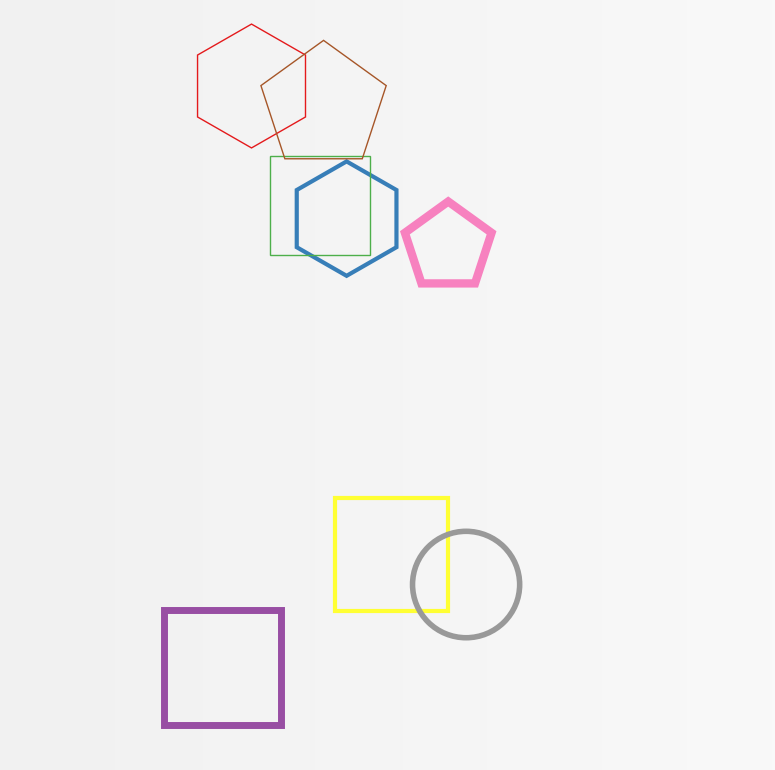[{"shape": "hexagon", "thickness": 0.5, "radius": 0.4, "center": [0.325, 0.888]}, {"shape": "hexagon", "thickness": 1.5, "radius": 0.37, "center": [0.447, 0.716]}, {"shape": "square", "thickness": 0.5, "radius": 0.32, "center": [0.412, 0.733]}, {"shape": "square", "thickness": 2.5, "radius": 0.38, "center": [0.287, 0.133]}, {"shape": "square", "thickness": 1.5, "radius": 0.36, "center": [0.505, 0.28]}, {"shape": "pentagon", "thickness": 0.5, "radius": 0.42, "center": [0.418, 0.863]}, {"shape": "pentagon", "thickness": 3, "radius": 0.29, "center": [0.578, 0.679]}, {"shape": "circle", "thickness": 2, "radius": 0.35, "center": [0.601, 0.241]}]